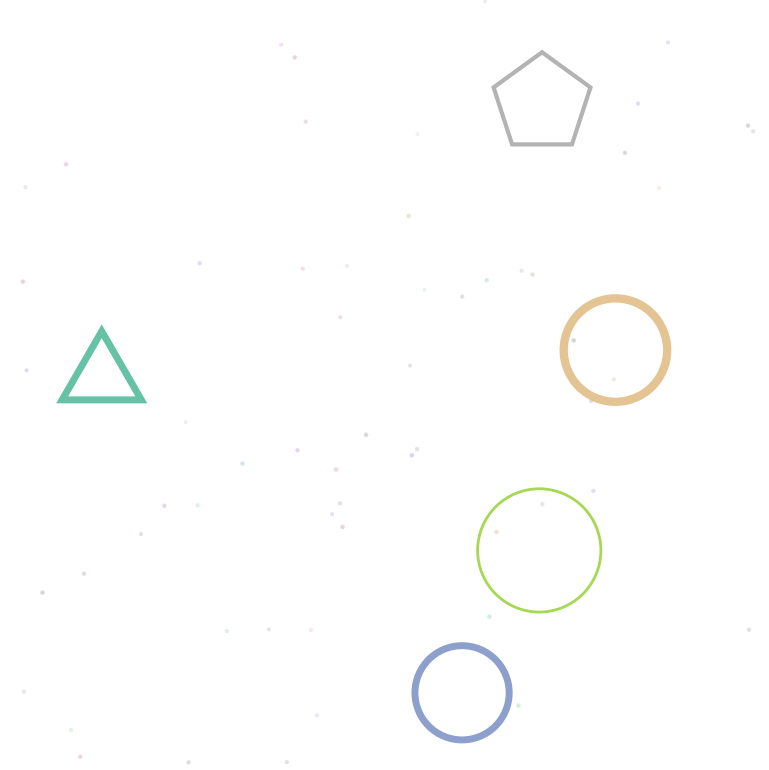[{"shape": "triangle", "thickness": 2.5, "radius": 0.3, "center": [0.132, 0.51]}, {"shape": "circle", "thickness": 2.5, "radius": 0.31, "center": [0.6, 0.1]}, {"shape": "circle", "thickness": 1, "radius": 0.4, "center": [0.7, 0.285]}, {"shape": "circle", "thickness": 3, "radius": 0.34, "center": [0.799, 0.545]}, {"shape": "pentagon", "thickness": 1.5, "radius": 0.33, "center": [0.704, 0.866]}]